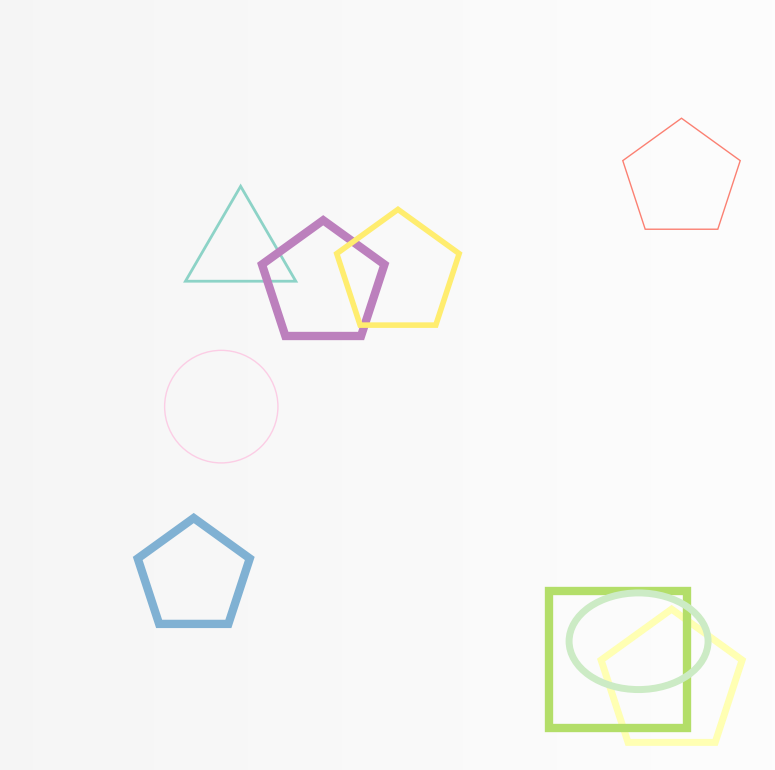[{"shape": "triangle", "thickness": 1, "radius": 0.41, "center": [0.31, 0.676]}, {"shape": "pentagon", "thickness": 2.5, "radius": 0.48, "center": [0.867, 0.113]}, {"shape": "pentagon", "thickness": 0.5, "radius": 0.4, "center": [0.879, 0.767]}, {"shape": "pentagon", "thickness": 3, "radius": 0.38, "center": [0.25, 0.251]}, {"shape": "square", "thickness": 3, "radius": 0.45, "center": [0.798, 0.144]}, {"shape": "circle", "thickness": 0.5, "radius": 0.37, "center": [0.286, 0.472]}, {"shape": "pentagon", "thickness": 3, "radius": 0.42, "center": [0.417, 0.631]}, {"shape": "oval", "thickness": 2.5, "radius": 0.45, "center": [0.824, 0.167]}, {"shape": "pentagon", "thickness": 2, "radius": 0.42, "center": [0.514, 0.645]}]